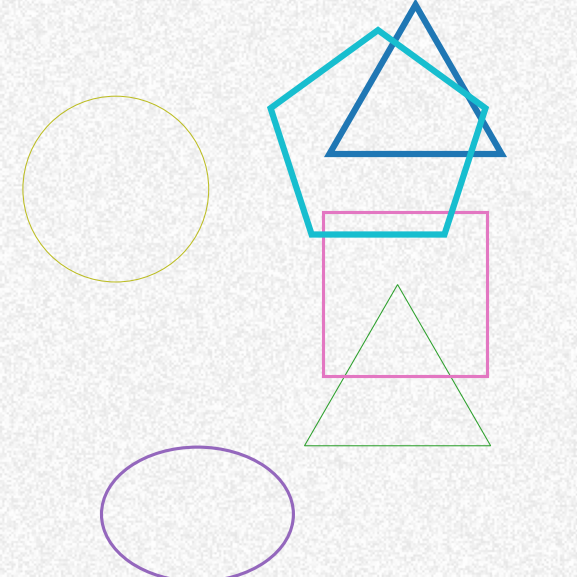[{"shape": "triangle", "thickness": 3, "radius": 0.86, "center": [0.72, 0.819]}, {"shape": "triangle", "thickness": 0.5, "radius": 0.93, "center": [0.688, 0.32]}, {"shape": "oval", "thickness": 1.5, "radius": 0.83, "center": [0.342, 0.109]}, {"shape": "square", "thickness": 1.5, "radius": 0.71, "center": [0.701, 0.49]}, {"shape": "circle", "thickness": 0.5, "radius": 0.8, "center": [0.201, 0.672]}, {"shape": "pentagon", "thickness": 3, "radius": 0.98, "center": [0.655, 0.751]}]